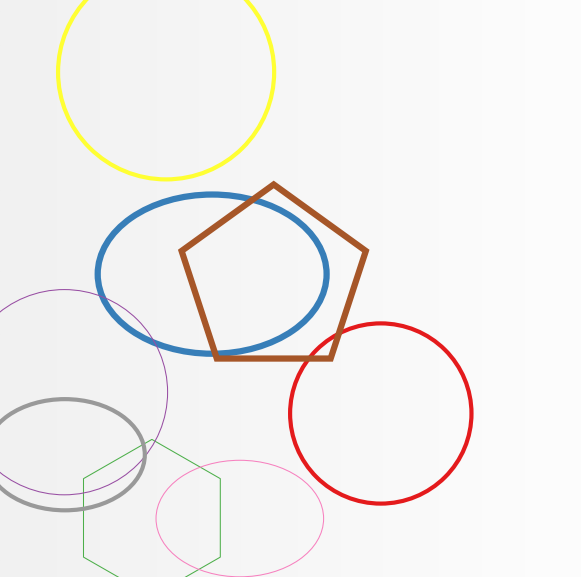[{"shape": "circle", "thickness": 2, "radius": 0.78, "center": [0.655, 0.283]}, {"shape": "oval", "thickness": 3, "radius": 0.98, "center": [0.365, 0.524]}, {"shape": "hexagon", "thickness": 0.5, "radius": 0.68, "center": [0.261, 0.102]}, {"shape": "circle", "thickness": 0.5, "radius": 0.89, "center": [0.111, 0.32]}, {"shape": "circle", "thickness": 2, "radius": 0.93, "center": [0.286, 0.874]}, {"shape": "pentagon", "thickness": 3, "radius": 0.83, "center": [0.471, 0.513]}, {"shape": "oval", "thickness": 0.5, "radius": 0.72, "center": [0.413, 0.101]}, {"shape": "oval", "thickness": 2, "radius": 0.69, "center": [0.112, 0.212]}]